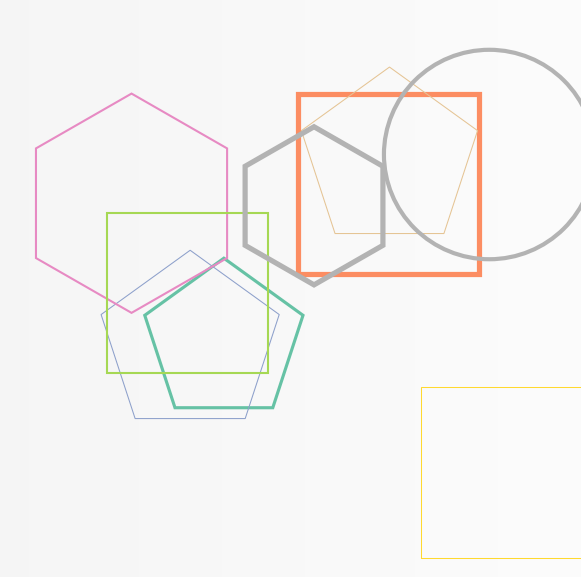[{"shape": "pentagon", "thickness": 1.5, "radius": 0.72, "center": [0.385, 0.409]}, {"shape": "square", "thickness": 2.5, "radius": 0.78, "center": [0.668, 0.68]}, {"shape": "pentagon", "thickness": 0.5, "radius": 0.81, "center": [0.327, 0.405]}, {"shape": "hexagon", "thickness": 1, "radius": 0.95, "center": [0.226, 0.647]}, {"shape": "square", "thickness": 1, "radius": 0.69, "center": [0.323, 0.492]}, {"shape": "square", "thickness": 0.5, "radius": 0.74, "center": [0.873, 0.181]}, {"shape": "pentagon", "thickness": 0.5, "radius": 0.8, "center": [0.67, 0.724]}, {"shape": "hexagon", "thickness": 2.5, "radius": 0.68, "center": [0.54, 0.643]}, {"shape": "circle", "thickness": 2, "radius": 0.91, "center": [0.842, 0.732]}]